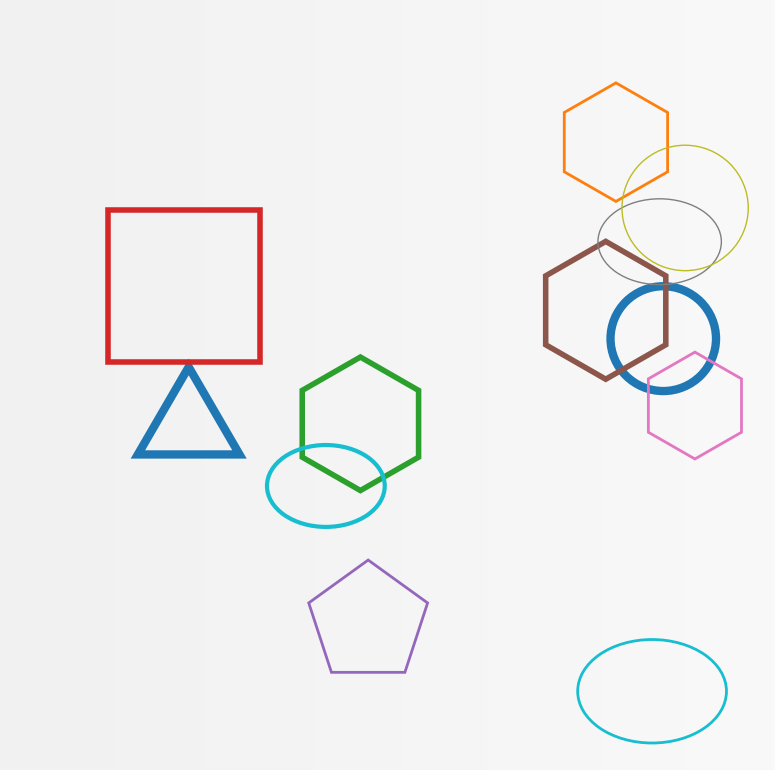[{"shape": "circle", "thickness": 3, "radius": 0.34, "center": [0.856, 0.56]}, {"shape": "triangle", "thickness": 3, "radius": 0.38, "center": [0.243, 0.448]}, {"shape": "hexagon", "thickness": 1, "radius": 0.38, "center": [0.795, 0.815]}, {"shape": "hexagon", "thickness": 2, "radius": 0.43, "center": [0.465, 0.45]}, {"shape": "square", "thickness": 2, "radius": 0.49, "center": [0.237, 0.628]}, {"shape": "pentagon", "thickness": 1, "radius": 0.4, "center": [0.475, 0.192]}, {"shape": "hexagon", "thickness": 2, "radius": 0.45, "center": [0.782, 0.597]}, {"shape": "hexagon", "thickness": 1, "radius": 0.35, "center": [0.897, 0.473]}, {"shape": "oval", "thickness": 0.5, "radius": 0.4, "center": [0.851, 0.686]}, {"shape": "circle", "thickness": 0.5, "radius": 0.41, "center": [0.884, 0.73]}, {"shape": "oval", "thickness": 1.5, "radius": 0.38, "center": [0.42, 0.369]}, {"shape": "oval", "thickness": 1, "radius": 0.48, "center": [0.841, 0.102]}]